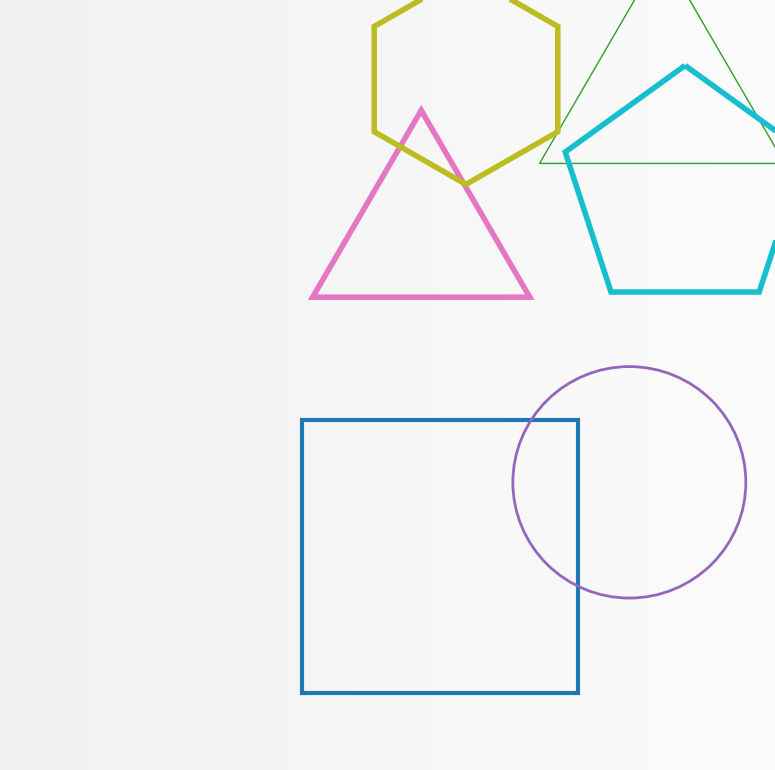[{"shape": "square", "thickness": 1.5, "radius": 0.89, "center": [0.568, 0.277]}, {"shape": "triangle", "thickness": 0.5, "radius": 0.91, "center": [0.854, 0.879]}, {"shape": "circle", "thickness": 1, "radius": 0.75, "center": [0.812, 0.374]}, {"shape": "triangle", "thickness": 2, "radius": 0.81, "center": [0.543, 0.695]}, {"shape": "hexagon", "thickness": 2, "radius": 0.68, "center": [0.601, 0.897]}, {"shape": "pentagon", "thickness": 2, "radius": 0.81, "center": [0.884, 0.752]}]